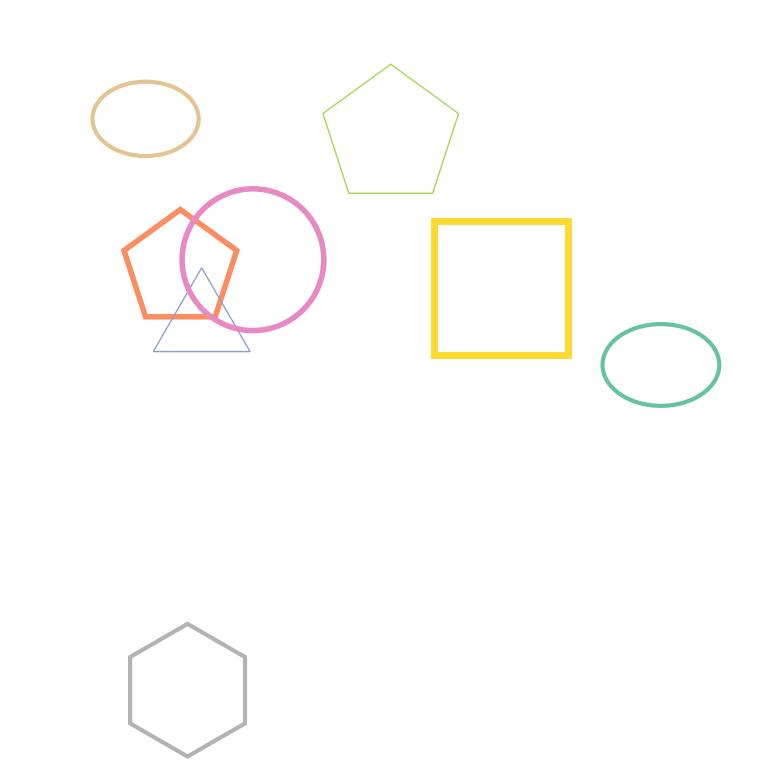[{"shape": "oval", "thickness": 1.5, "radius": 0.38, "center": [0.858, 0.526]}, {"shape": "pentagon", "thickness": 2, "radius": 0.38, "center": [0.234, 0.651]}, {"shape": "triangle", "thickness": 0.5, "radius": 0.36, "center": [0.262, 0.58]}, {"shape": "circle", "thickness": 2, "radius": 0.46, "center": [0.329, 0.663]}, {"shape": "pentagon", "thickness": 0.5, "radius": 0.46, "center": [0.507, 0.824]}, {"shape": "square", "thickness": 2.5, "radius": 0.44, "center": [0.651, 0.626]}, {"shape": "oval", "thickness": 1.5, "radius": 0.34, "center": [0.189, 0.846]}, {"shape": "hexagon", "thickness": 1.5, "radius": 0.43, "center": [0.244, 0.104]}]